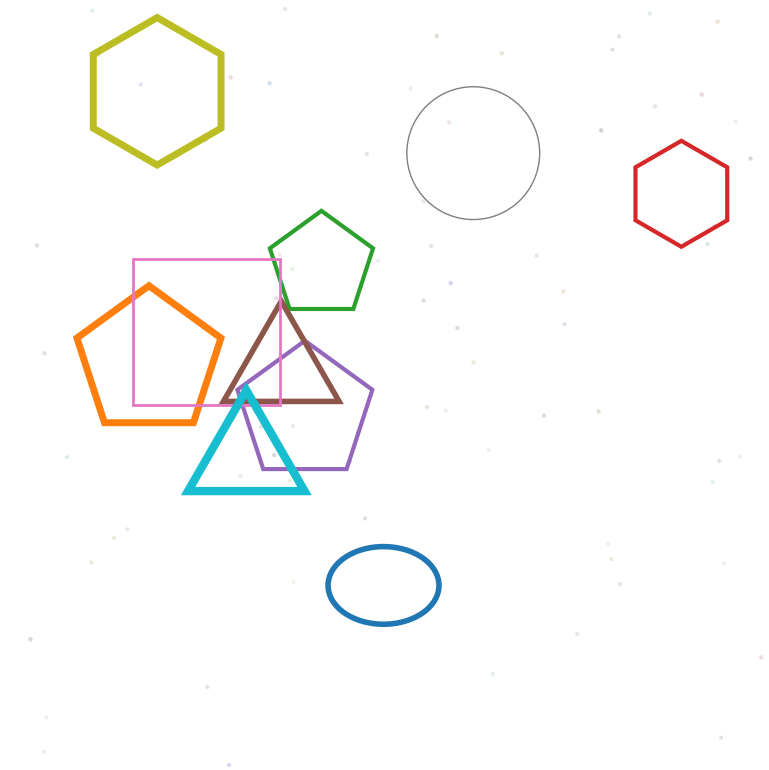[{"shape": "oval", "thickness": 2, "radius": 0.36, "center": [0.498, 0.24]}, {"shape": "pentagon", "thickness": 2.5, "radius": 0.49, "center": [0.193, 0.531]}, {"shape": "pentagon", "thickness": 1.5, "radius": 0.35, "center": [0.417, 0.656]}, {"shape": "hexagon", "thickness": 1.5, "radius": 0.34, "center": [0.885, 0.748]}, {"shape": "pentagon", "thickness": 1.5, "radius": 0.46, "center": [0.396, 0.465]}, {"shape": "triangle", "thickness": 2, "radius": 0.43, "center": [0.365, 0.522]}, {"shape": "square", "thickness": 1, "radius": 0.48, "center": [0.268, 0.569]}, {"shape": "circle", "thickness": 0.5, "radius": 0.43, "center": [0.615, 0.801]}, {"shape": "hexagon", "thickness": 2.5, "radius": 0.48, "center": [0.204, 0.881]}, {"shape": "triangle", "thickness": 3, "radius": 0.44, "center": [0.32, 0.406]}]